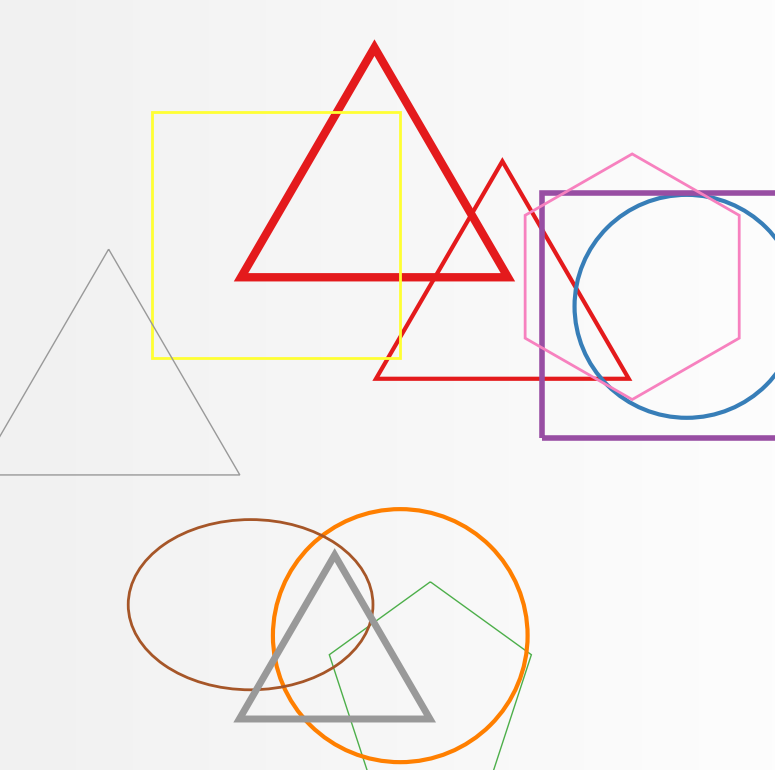[{"shape": "triangle", "thickness": 3, "radius": 0.99, "center": [0.483, 0.739]}, {"shape": "triangle", "thickness": 1.5, "radius": 0.94, "center": [0.648, 0.602]}, {"shape": "circle", "thickness": 1.5, "radius": 0.72, "center": [0.886, 0.602]}, {"shape": "pentagon", "thickness": 0.5, "radius": 0.69, "center": [0.555, 0.107]}, {"shape": "square", "thickness": 2, "radius": 0.8, "center": [0.859, 0.591]}, {"shape": "circle", "thickness": 1.5, "radius": 0.82, "center": [0.516, 0.174]}, {"shape": "square", "thickness": 1, "radius": 0.8, "center": [0.356, 0.695]}, {"shape": "oval", "thickness": 1, "radius": 0.79, "center": [0.323, 0.215]}, {"shape": "hexagon", "thickness": 1, "radius": 0.8, "center": [0.816, 0.641]}, {"shape": "triangle", "thickness": 0.5, "radius": 0.98, "center": [0.14, 0.481]}, {"shape": "triangle", "thickness": 2.5, "radius": 0.71, "center": [0.432, 0.137]}]